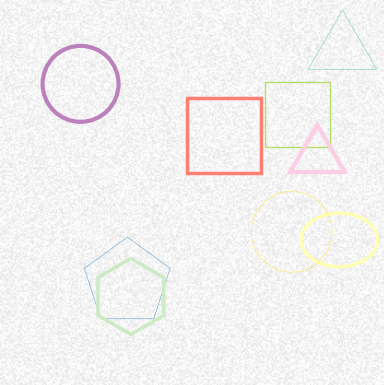[{"shape": "triangle", "thickness": 0.5, "radius": 0.51, "center": [0.89, 0.871]}, {"shape": "oval", "thickness": 2.5, "radius": 0.5, "center": [0.881, 0.377]}, {"shape": "square", "thickness": 2.5, "radius": 0.48, "center": [0.582, 0.648]}, {"shape": "pentagon", "thickness": 0.5, "radius": 0.59, "center": [0.331, 0.267]}, {"shape": "square", "thickness": 1, "radius": 0.42, "center": [0.773, 0.704]}, {"shape": "triangle", "thickness": 3, "radius": 0.41, "center": [0.824, 0.594]}, {"shape": "circle", "thickness": 3, "radius": 0.49, "center": [0.209, 0.782]}, {"shape": "hexagon", "thickness": 2.5, "radius": 0.49, "center": [0.34, 0.23]}, {"shape": "circle", "thickness": 0.5, "radius": 0.52, "center": [0.757, 0.398]}]